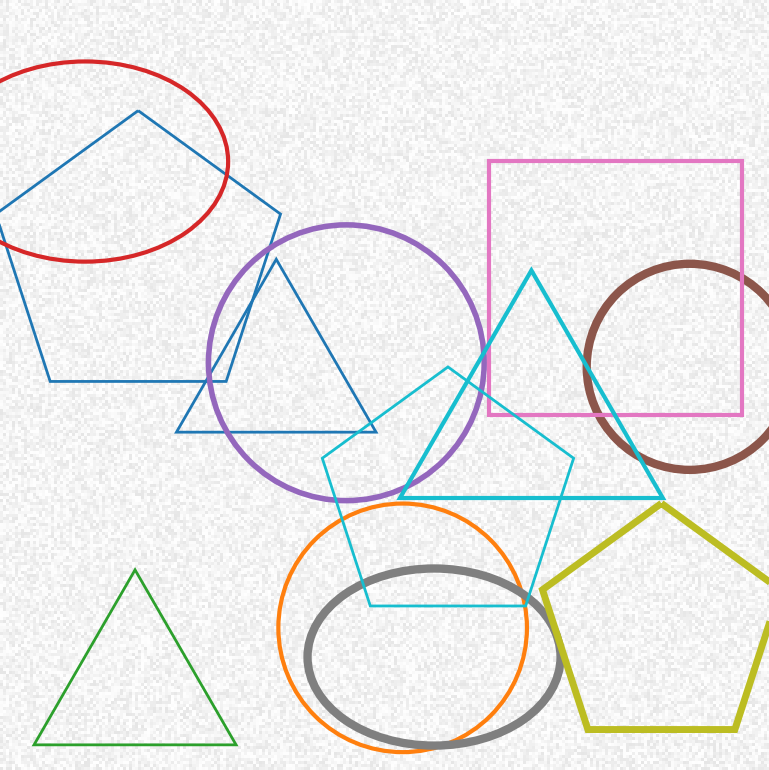[{"shape": "triangle", "thickness": 1, "radius": 0.75, "center": [0.359, 0.514]}, {"shape": "pentagon", "thickness": 1, "radius": 0.97, "center": [0.179, 0.662]}, {"shape": "circle", "thickness": 1.5, "radius": 0.81, "center": [0.523, 0.185]}, {"shape": "triangle", "thickness": 1, "radius": 0.76, "center": [0.175, 0.108]}, {"shape": "oval", "thickness": 1.5, "radius": 0.93, "center": [0.111, 0.79]}, {"shape": "circle", "thickness": 2, "radius": 0.9, "center": [0.45, 0.529]}, {"shape": "circle", "thickness": 3, "radius": 0.67, "center": [0.896, 0.524]}, {"shape": "square", "thickness": 1.5, "radius": 0.82, "center": [0.799, 0.626]}, {"shape": "oval", "thickness": 3, "radius": 0.82, "center": [0.564, 0.147]}, {"shape": "pentagon", "thickness": 2.5, "radius": 0.81, "center": [0.859, 0.184]}, {"shape": "pentagon", "thickness": 1, "radius": 0.86, "center": [0.582, 0.352]}, {"shape": "triangle", "thickness": 1.5, "radius": 0.99, "center": [0.69, 0.452]}]